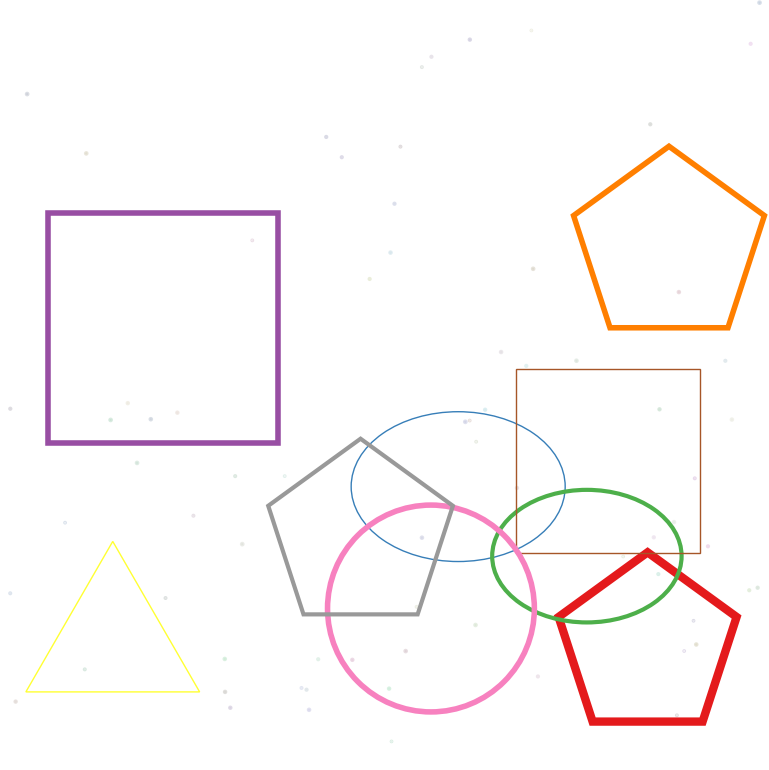[{"shape": "pentagon", "thickness": 3, "radius": 0.61, "center": [0.841, 0.161]}, {"shape": "oval", "thickness": 0.5, "radius": 0.69, "center": [0.595, 0.368]}, {"shape": "oval", "thickness": 1.5, "radius": 0.61, "center": [0.762, 0.278]}, {"shape": "square", "thickness": 2, "radius": 0.75, "center": [0.212, 0.574]}, {"shape": "pentagon", "thickness": 2, "radius": 0.65, "center": [0.869, 0.68]}, {"shape": "triangle", "thickness": 0.5, "radius": 0.65, "center": [0.146, 0.167]}, {"shape": "square", "thickness": 0.5, "radius": 0.6, "center": [0.789, 0.401]}, {"shape": "circle", "thickness": 2, "radius": 0.67, "center": [0.56, 0.21]}, {"shape": "pentagon", "thickness": 1.5, "radius": 0.63, "center": [0.468, 0.304]}]